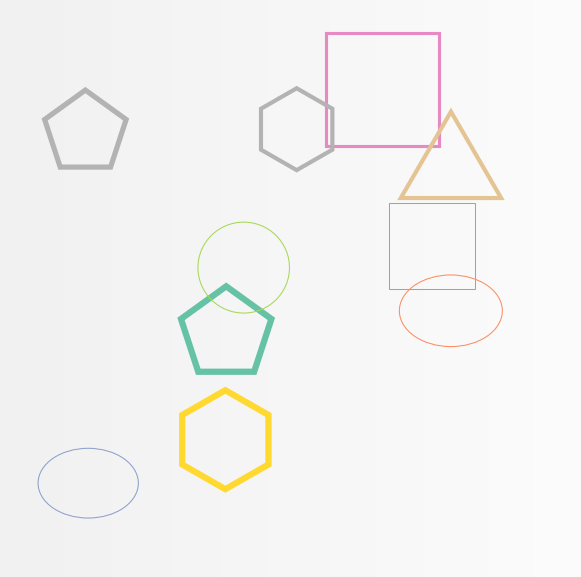[{"shape": "square", "thickness": 0.5, "radius": 0.37, "center": [0.743, 0.574]}, {"shape": "pentagon", "thickness": 3, "radius": 0.41, "center": [0.389, 0.422]}, {"shape": "oval", "thickness": 0.5, "radius": 0.44, "center": [0.776, 0.461]}, {"shape": "oval", "thickness": 0.5, "radius": 0.43, "center": [0.152, 0.162]}, {"shape": "square", "thickness": 1.5, "radius": 0.49, "center": [0.658, 0.844]}, {"shape": "circle", "thickness": 0.5, "radius": 0.39, "center": [0.419, 0.536]}, {"shape": "hexagon", "thickness": 3, "radius": 0.43, "center": [0.388, 0.238]}, {"shape": "triangle", "thickness": 2, "radius": 0.5, "center": [0.776, 0.706]}, {"shape": "hexagon", "thickness": 2, "radius": 0.35, "center": [0.51, 0.775]}, {"shape": "pentagon", "thickness": 2.5, "radius": 0.37, "center": [0.147, 0.769]}]